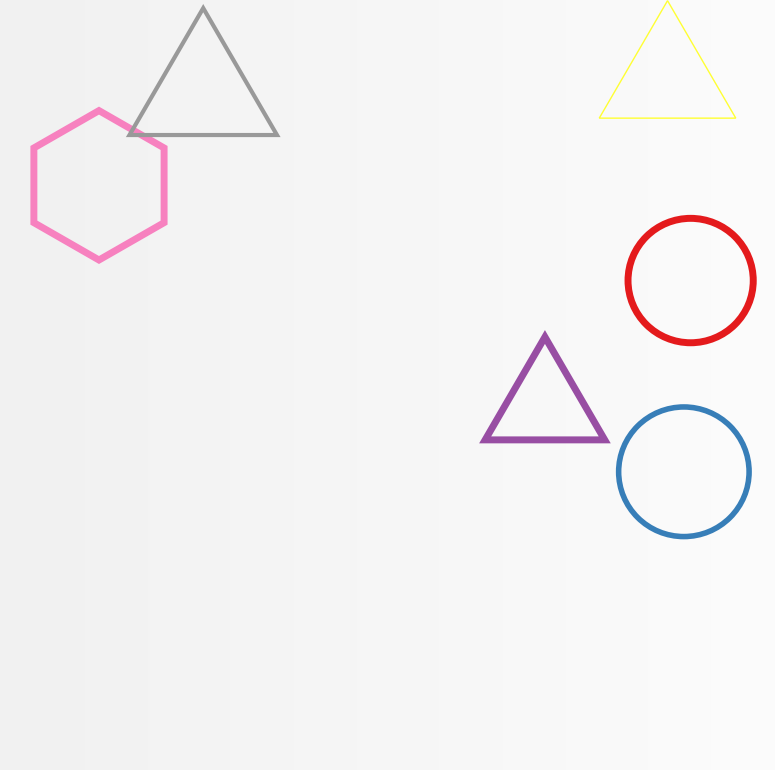[{"shape": "circle", "thickness": 2.5, "radius": 0.4, "center": [0.891, 0.636]}, {"shape": "circle", "thickness": 2, "radius": 0.42, "center": [0.882, 0.387]}, {"shape": "triangle", "thickness": 2.5, "radius": 0.45, "center": [0.703, 0.473]}, {"shape": "triangle", "thickness": 0.5, "radius": 0.51, "center": [0.861, 0.897]}, {"shape": "hexagon", "thickness": 2.5, "radius": 0.49, "center": [0.128, 0.759]}, {"shape": "triangle", "thickness": 1.5, "radius": 0.55, "center": [0.262, 0.88]}]